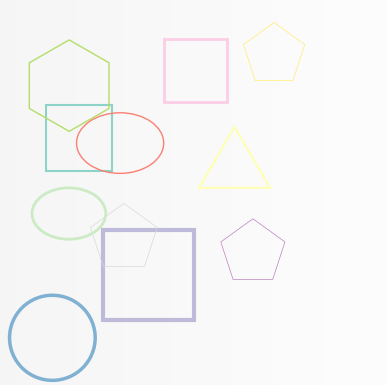[{"shape": "square", "thickness": 1.5, "radius": 0.43, "center": [0.203, 0.641]}, {"shape": "triangle", "thickness": 1.5, "radius": 0.53, "center": [0.605, 0.565]}, {"shape": "square", "thickness": 3, "radius": 0.58, "center": [0.383, 0.286]}, {"shape": "oval", "thickness": 1, "radius": 0.56, "center": [0.31, 0.628]}, {"shape": "circle", "thickness": 2.5, "radius": 0.55, "center": [0.135, 0.123]}, {"shape": "hexagon", "thickness": 1, "radius": 0.59, "center": [0.179, 0.778]}, {"shape": "square", "thickness": 2, "radius": 0.41, "center": [0.504, 0.817]}, {"shape": "pentagon", "thickness": 0.5, "radius": 0.45, "center": [0.32, 0.381]}, {"shape": "pentagon", "thickness": 0.5, "radius": 0.44, "center": [0.653, 0.345]}, {"shape": "oval", "thickness": 2, "radius": 0.48, "center": [0.178, 0.445]}, {"shape": "pentagon", "thickness": 0.5, "radius": 0.42, "center": [0.707, 0.858]}]